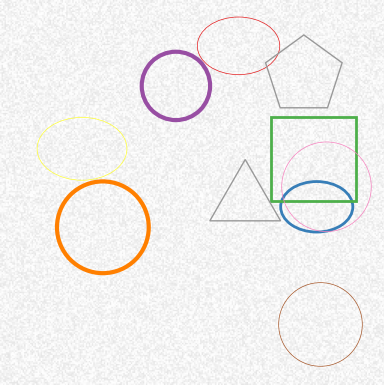[{"shape": "oval", "thickness": 0.5, "radius": 0.54, "center": [0.62, 0.881]}, {"shape": "oval", "thickness": 2, "radius": 0.47, "center": [0.823, 0.463]}, {"shape": "square", "thickness": 2, "radius": 0.55, "center": [0.814, 0.587]}, {"shape": "circle", "thickness": 3, "radius": 0.44, "center": [0.457, 0.777]}, {"shape": "circle", "thickness": 3, "radius": 0.6, "center": [0.267, 0.41]}, {"shape": "oval", "thickness": 0.5, "radius": 0.58, "center": [0.213, 0.614]}, {"shape": "circle", "thickness": 0.5, "radius": 0.54, "center": [0.832, 0.157]}, {"shape": "circle", "thickness": 0.5, "radius": 0.58, "center": [0.848, 0.515]}, {"shape": "triangle", "thickness": 1, "radius": 0.53, "center": [0.637, 0.479]}, {"shape": "pentagon", "thickness": 1, "radius": 0.52, "center": [0.789, 0.805]}]